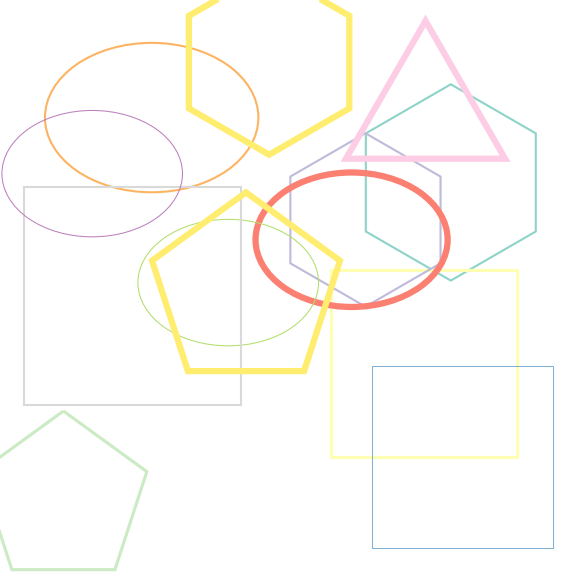[{"shape": "hexagon", "thickness": 1, "radius": 0.85, "center": [0.781, 0.683]}, {"shape": "square", "thickness": 1.5, "radius": 0.81, "center": [0.734, 0.37]}, {"shape": "hexagon", "thickness": 1, "radius": 0.75, "center": [0.633, 0.618]}, {"shape": "oval", "thickness": 3, "radius": 0.83, "center": [0.609, 0.584]}, {"shape": "square", "thickness": 0.5, "radius": 0.79, "center": [0.801, 0.208]}, {"shape": "oval", "thickness": 1, "radius": 0.92, "center": [0.263, 0.796]}, {"shape": "oval", "thickness": 0.5, "radius": 0.78, "center": [0.395, 0.51]}, {"shape": "triangle", "thickness": 3, "radius": 0.8, "center": [0.737, 0.804]}, {"shape": "square", "thickness": 1, "radius": 0.94, "center": [0.23, 0.486]}, {"shape": "oval", "thickness": 0.5, "radius": 0.78, "center": [0.16, 0.698]}, {"shape": "pentagon", "thickness": 1.5, "radius": 0.76, "center": [0.11, 0.136]}, {"shape": "pentagon", "thickness": 3, "radius": 0.86, "center": [0.426, 0.495]}, {"shape": "hexagon", "thickness": 3, "radius": 0.8, "center": [0.466, 0.892]}]